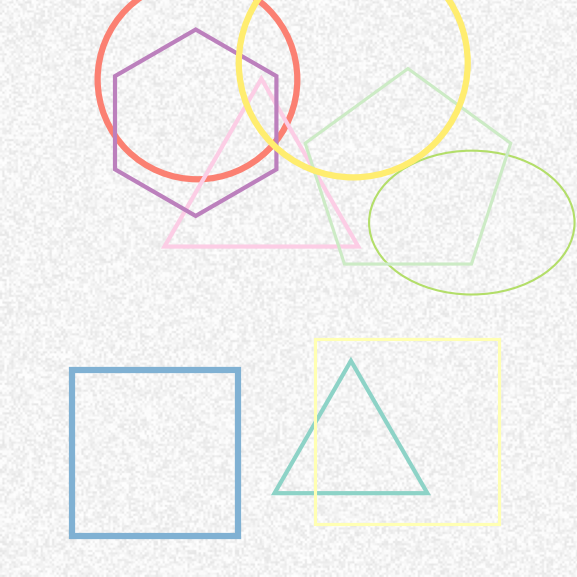[{"shape": "triangle", "thickness": 2, "radius": 0.76, "center": [0.608, 0.222]}, {"shape": "square", "thickness": 1.5, "radius": 0.8, "center": [0.705, 0.252]}, {"shape": "circle", "thickness": 3, "radius": 0.86, "center": [0.342, 0.862]}, {"shape": "square", "thickness": 3, "radius": 0.72, "center": [0.268, 0.215]}, {"shape": "oval", "thickness": 1, "radius": 0.89, "center": [0.817, 0.614]}, {"shape": "triangle", "thickness": 2, "radius": 0.97, "center": [0.453, 0.669]}, {"shape": "hexagon", "thickness": 2, "radius": 0.81, "center": [0.339, 0.787]}, {"shape": "pentagon", "thickness": 1.5, "radius": 0.94, "center": [0.706, 0.693]}, {"shape": "circle", "thickness": 3, "radius": 0.99, "center": [0.612, 0.89]}]